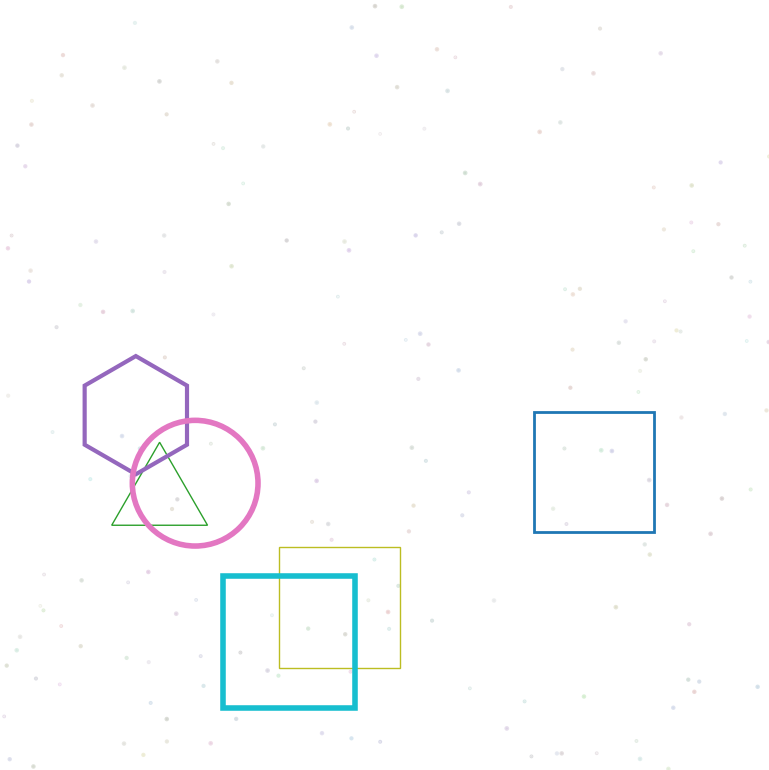[{"shape": "square", "thickness": 1, "radius": 0.39, "center": [0.771, 0.387]}, {"shape": "triangle", "thickness": 0.5, "radius": 0.36, "center": [0.207, 0.354]}, {"shape": "hexagon", "thickness": 1.5, "radius": 0.38, "center": [0.176, 0.461]}, {"shape": "circle", "thickness": 2, "radius": 0.41, "center": [0.253, 0.372]}, {"shape": "square", "thickness": 0.5, "radius": 0.39, "center": [0.441, 0.211]}, {"shape": "square", "thickness": 2, "radius": 0.43, "center": [0.375, 0.167]}]